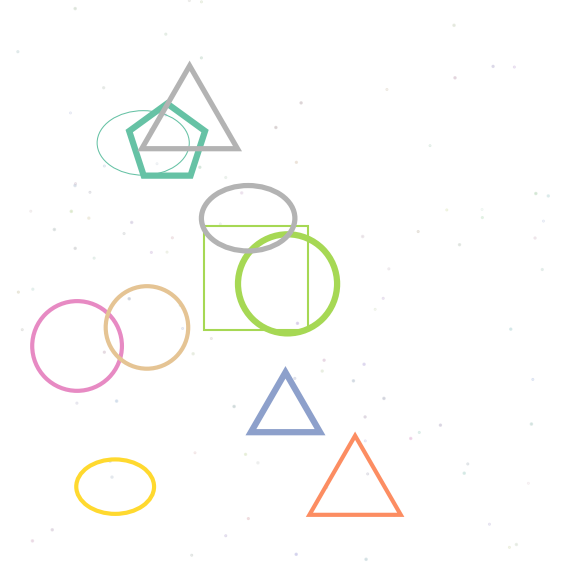[{"shape": "pentagon", "thickness": 3, "radius": 0.35, "center": [0.289, 0.751]}, {"shape": "oval", "thickness": 0.5, "radius": 0.4, "center": [0.248, 0.752]}, {"shape": "triangle", "thickness": 2, "radius": 0.46, "center": [0.615, 0.153]}, {"shape": "triangle", "thickness": 3, "radius": 0.35, "center": [0.494, 0.285]}, {"shape": "circle", "thickness": 2, "radius": 0.39, "center": [0.133, 0.4]}, {"shape": "square", "thickness": 1, "radius": 0.45, "center": [0.443, 0.518]}, {"shape": "circle", "thickness": 3, "radius": 0.43, "center": [0.498, 0.508]}, {"shape": "oval", "thickness": 2, "radius": 0.34, "center": [0.199, 0.156]}, {"shape": "circle", "thickness": 2, "radius": 0.36, "center": [0.254, 0.432]}, {"shape": "oval", "thickness": 2.5, "radius": 0.4, "center": [0.43, 0.621]}, {"shape": "triangle", "thickness": 2.5, "radius": 0.48, "center": [0.328, 0.789]}]